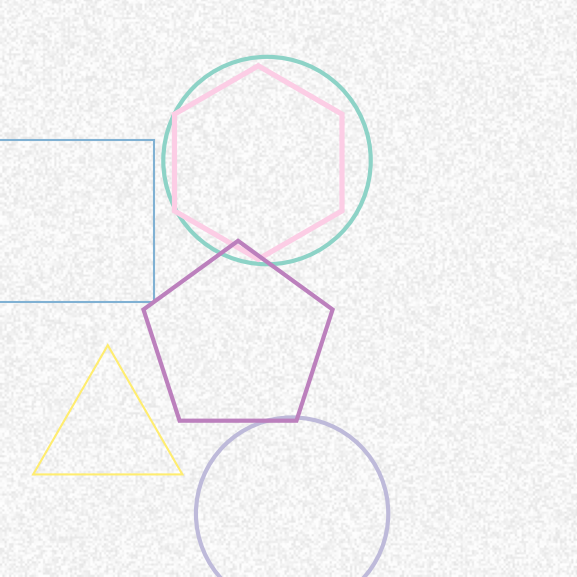[{"shape": "circle", "thickness": 2, "radius": 0.9, "center": [0.462, 0.721]}, {"shape": "circle", "thickness": 2, "radius": 0.83, "center": [0.506, 0.11]}, {"shape": "square", "thickness": 1, "radius": 0.7, "center": [0.126, 0.617]}, {"shape": "hexagon", "thickness": 2.5, "radius": 0.84, "center": [0.447, 0.718]}, {"shape": "pentagon", "thickness": 2, "radius": 0.86, "center": [0.412, 0.41]}, {"shape": "triangle", "thickness": 1, "radius": 0.75, "center": [0.187, 0.252]}]